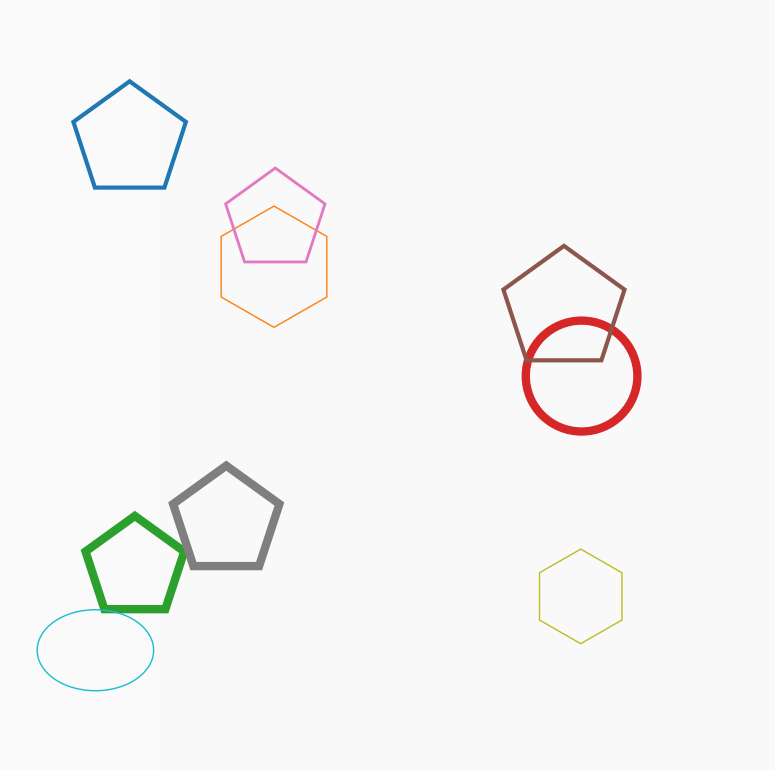[{"shape": "pentagon", "thickness": 1.5, "radius": 0.38, "center": [0.167, 0.818]}, {"shape": "hexagon", "thickness": 0.5, "radius": 0.39, "center": [0.354, 0.654]}, {"shape": "pentagon", "thickness": 3, "radius": 0.33, "center": [0.174, 0.263]}, {"shape": "circle", "thickness": 3, "radius": 0.36, "center": [0.75, 0.512]}, {"shape": "pentagon", "thickness": 1.5, "radius": 0.41, "center": [0.728, 0.599]}, {"shape": "pentagon", "thickness": 1, "radius": 0.34, "center": [0.355, 0.714]}, {"shape": "pentagon", "thickness": 3, "radius": 0.36, "center": [0.292, 0.323]}, {"shape": "hexagon", "thickness": 0.5, "radius": 0.31, "center": [0.749, 0.225]}, {"shape": "oval", "thickness": 0.5, "radius": 0.38, "center": [0.123, 0.156]}]